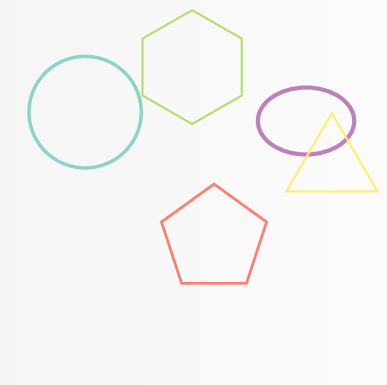[{"shape": "circle", "thickness": 2.5, "radius": 0.72, "center": [0.22, 0.709]}, {"shape": "pentagon", "thickness": 2, "radius": 0.71, "center": [0.552, 0.379]}, {"shape": "hexagon", "thickness": 1.5, "radius": 0.74, "center": [0.496, 0.826]}, {"shape": "oval", "thickness": 3, "radius": 0.62, "center": [0.79, 0.686]}, {"shape": "triangle", "thickness": 1.5, "radius": 0.68, "center": [0.857, 0.57]}]